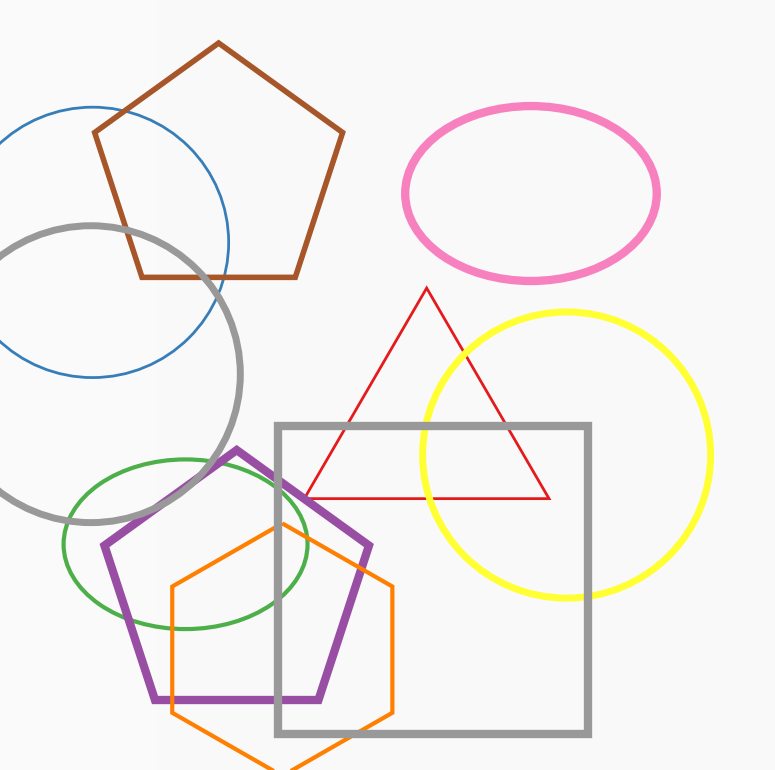[{"shape": "triangle", "thickness": 1, "radius": 0.91, "center": [0.551, 0.444]}, {"shape": "circle", "thickness": 1, "radius": 0.88, "center": [0.119, 0.685]}, {"shape": "oval", "thickness": 1.5, "radius": 0.79, "center": [0.239, 0.293]}, {"shape": "pentagon", "thickness": 3, "radius": 0.9, "center": [0.305, 0.236]}, {"shape": "hexagon", "thickness": 1.5, "radius": 0.82, "center": [0.364, 0.156]}, {"shape": "circle", "thickness": 2.5, "radius": 0.93, "center": [0.731, 0.409]}, {"shape": "pentagon", "thickness": 2, "radius": 0.84, "center": [0.282, 0.776]}, {"shape": "oval", "thickness": 3, "radius": 0.81, "center": [0.685, 0.749]}, {"shape": "circle", "thickness": 2.5, "radius": 0.96, "center": [0.117, 0.514]}, {"shape": "square", "thickness": 3, "radius": 1.0, "center": [0.558, 0.247]}]